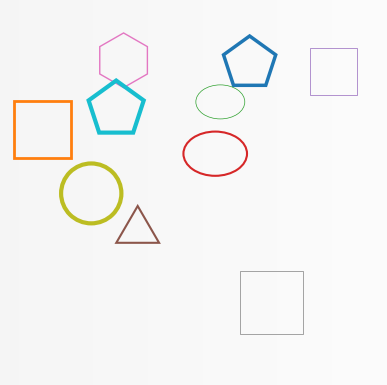[{"shape": "pentagon", "thickness": 2.5, "radius": 0.35, "center": [0.644, 0.836]}, {"shape": "square", "thickness": 2, "radius": 0.37, "center": [0.111, 0.664]}, {"shape": "oval", "thickness": 0.5, "radius": 0.32, "center": [0.569, 0.735]}, {"shape": "oval", "thickness": 1.5, "radius": 0.41, "center": [0.555, 0.601]}, {"shape": "square", "thickness": 0.5, "radius": 0.3, "center": [0.86, 0.814]}, {"shape": "triangle", "thickness": 1.5, "radius": 0.32, "center": [0.355, 0.401]}, {"shape": "hexagon", "thickness": 1, "radius": 0.35, "center": [0.319, 0.843]}, {"shape": "square", "thickness": 0.5, "radius": 0.41, "center": [0.701, 0.215]}, {"shape": "circle", "thickness": 3, "radius": 0.39, "center": [0.235, 0.498]}, {"shape": "pentagon", "thickness": 3, "radius": 0.37, "center": [0.3, 0.716]}]